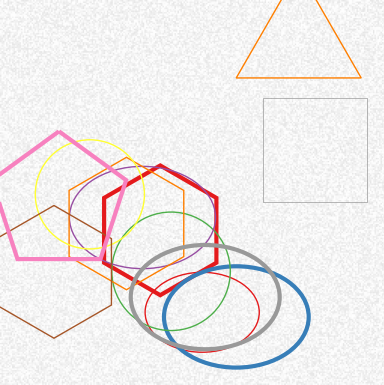[{"shape": "oval", "thickness": 1, "radius": 0.74, "center": [0.525, 0.189]}, {"shape": "hexagon", "thickness": 3, "radius": 0.84, "center": [0.416, 0.402]}, {"shape": "oval", "thickness": 3, "radius": 0.94, "center": [0.614, 0.177]}, {"shape": "circle", "thickness": 1, "radius": 0.77, "center": [0.444, 0.295]}, {"shape": "oval", "thickness": 1, "radius": 0.95, "center": [0.37, 0.435]}, {"shape": "triangle", "thickness": 1, "radius": 0.94, "center": [0.776, 0.891]}, {"shape": "hexagon", "thickness": 1, "radius": 0.86, "center": [0.328, 0.419]}, {"shape": "circle", "thickness": 1, "radius": 0.71, "center": [0.233, 0.495]}, {"shape": "hexagon", "thickness": 1, "radius": 0.86, "center": [0.14, 0.294]}, {"shape": "pentagon", "thickness": 3, "radius": 0.92, "center": [0.153, 0.475]}, {"shape": "square", "thickness": 0.5, "radius": 0.68, "center": [0.818, 0.61]}, {"shape": "oval", "thickness": 3, "radius": 0.97, "center": [0.533, 0.228]}]